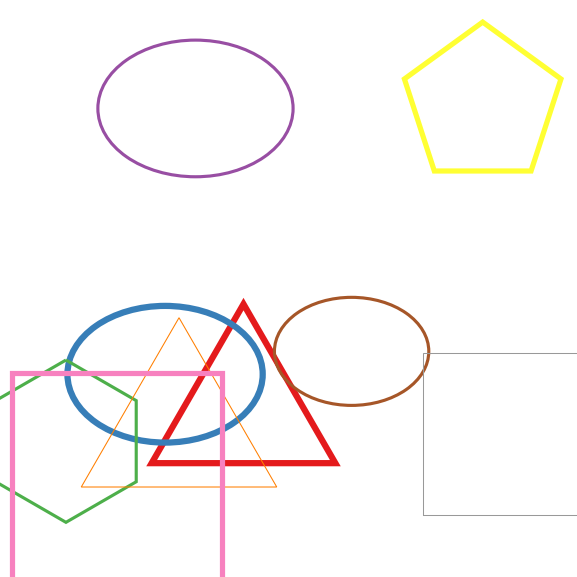[{"shape": "triangle", "thickness": 3, "radius": 0.92, "center": [0.422, 0.289]}, {"shape": "oval", "thickness": 3, "radius": 0.85, "center": [0.286, 0.351]}, {"shape": "hexagon", "thickness": 1.5, "radius": 0.7, "center": [0.114, 0.235]}, {"shape": "oval", "thickness": 1.5, "radius": 0.85, "center": [0.338, 0.811]}, {"shape": "triangle", "thickness": 0.5, "radius": 0.98, "center": [0.31, 0.254]}, {"shape": "pentagon", "thickness": 2.5, "radius": 0.71, "center": [0.836, 0.818]}, {"shape": "oval", "thickness": 1.5, "radius": 0.67, "center": [0.609, 0.391]}, {"shape": "square", "thickness": 2.5, "radius": 0.91, "center": [0.203, 0.172]}, {"shape": "square", "thickness": 0.5, "radius": 0.7, "center": [0.873, 0.247]}]